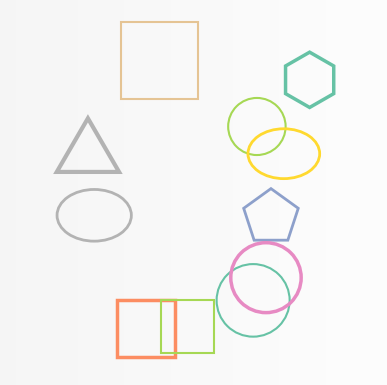[{"shape": "hexagon", "thickness": 2.5, "radius": 0.36, "center": [0.799, 0.793]}, {"shape": "circle", "thickness": 1.5, "radius": 0.47, "center": [0.653, 0.22]}, {"shape": "square", "thickness": 2.5, "radius": 0.37, "center": [0.376, 0.147]}, {"shape": "pentagon", "thickness": 2, "radius": 0.37, "center": [0.699, 0.436]}, {"shape": "circle", "thickness": 2.5, "radius": 0.45, "center": [0.686, 0.279]}, {"shape": "circle", "thickness": 1.5, "radius": 0.37, "center": [0.663, 0.671]}, {"shape": "square", "thickness": 1.5, "radius": 0.34, "center": [0.484, 0.152]}, {"shape": "oval", "thickness": 2, "radius": 0.46, "center": [0.732, 0.601]}, {"shape": "square", "thickness": 1.5, "radius": 0.5, "center": [0.412, 0.844]}, {"shape": "oval", "thickness": 2, "radius": 0.48, "center": [0.243, 0.441]}, {"shape": "triangle", "thickness": 3, "radius": 0.46, "center": [0.227, 0.6]}]